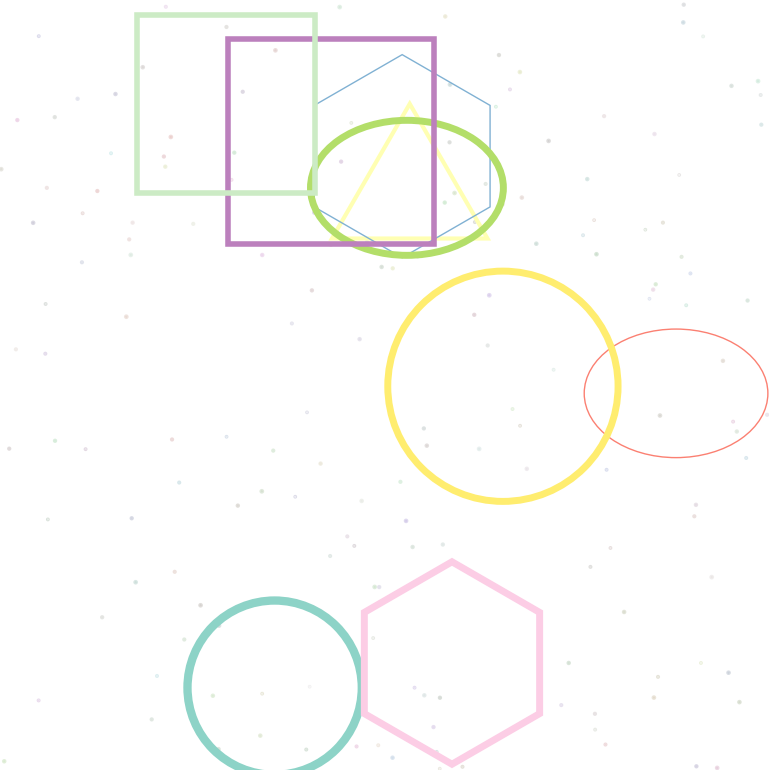[{"shape": "circle", "thickness": 3, "radius": 0.57, "center": [0.357, 0.107]}, {"shape": "triangle", "thickness": 1.5, "radius": 0.58, "center": [0.532, 0.749]}, {"shape": "oval", "thickness": 0.5, "radius": 0.6, "center": [0.878, 0.489]}, {"shape": "hexagon", "thickness": 0.5, "radius": 0.66, "center": [0.522, 0.797]}, {"shape": "oval", "thickness": 2.5, "radius": 0.63, "center": [0.528, 0.756]}, {"shape": "hexagon", "thickness": 2.5, "radius": 0.66, "center": [0.587, 0.139]}, {"shape": "square", "thickness": 2, "radius": 0.67, "center": [0.43, 0.816]}, {"shape": "square", "thickness": 2, "radius": 0.58, "center": [0.294, 0.865]}, {"shape": "circle", "thickness": 2.5, "radius": 0.75, "center": [0.653, 0.498]}]